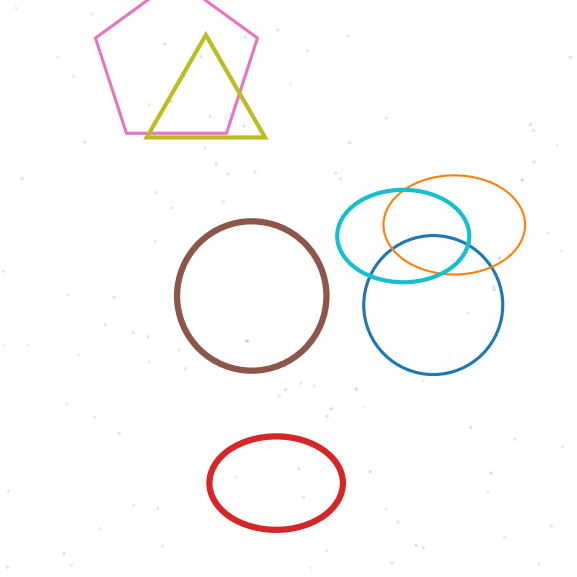[{"shape": "circle", "thickness": 1.5, "radius": 0.6, "center": [0.75, 0.471]}, {"shape": "oval", "thickness": 1, "radius": 0.61, "center": [0.787, 0.61]}, {"shape": "oval", "thickness": 3, "radius": 0.58, "center": [0.478, 0.163]}, {"shape": "circle", "thickness": 3, "radius": 0.65, "center": [0.436, 0.487]}, {"shape": "pentagon", "thickness": 1.5, "radius": 0.74, "center": [0.306, 0.888]}, {"shape": "triangle", "thickness": 2, "radius": 0.59, "center": [0.357, 0.82]}, {"shape": "oval", "thickness": 2, "radius": 0.57, "center": [0.698, 0.59]}]